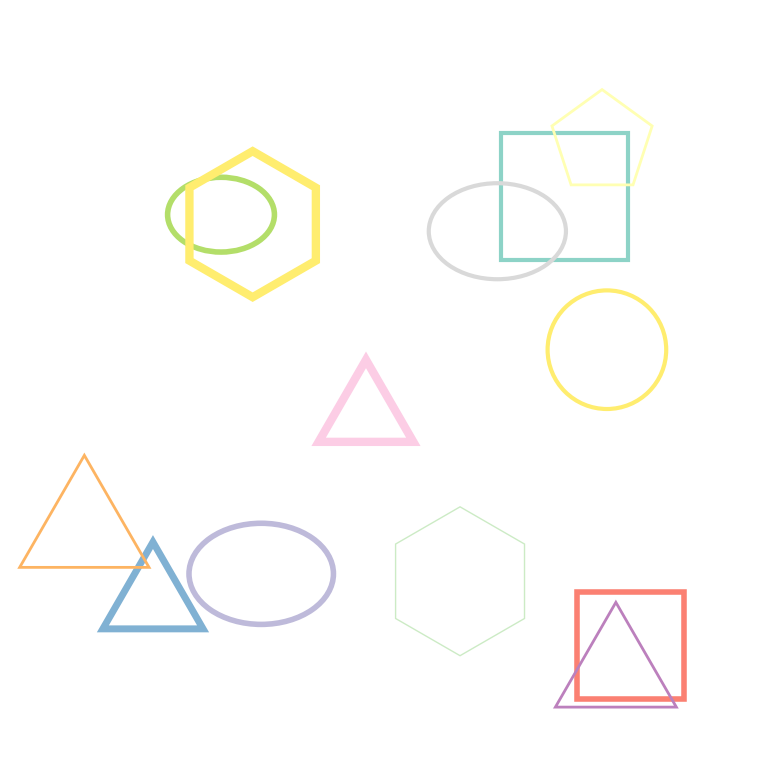[{"shape": "square", "thickness": 1.5, "radius": 0.41, "center": [0.733, 0.745]}, {"shape": "pentagon", "thickness": 1, "radius": 0.34, "center": [0.782, 0.815]}, {"shape": "oval", "thickness": 2, "radius": 0.47, "center": [0.339, 0.255]}, {"shape": "square", "thickness": 2, "radius": 0.35, "center": [0.819, 0.161]}, {"shape": "triangle", "thickness": 2.5, "radius": 0.38, "center": [0.199, 0.221]}, {"shape": "triangle", "thickness": 1, "radius": 0.48, "center": [0.11, 0.312]}, {"shape": "oval", "thickness": 2, "radius": 0.35, "center": [0.287, 0.721]}, {"shape": "triangle", "thickness": 3, "radius": 0.36, "center": [0.475, 0.462]}, {"shape": "oval", "thickness": 1.5, "radius": 0.45, "center": [0.646, 0.7]}, {"shape": "triangle", "thickness": 1, "radius": 0.45, "center": [0.8, 0.127]}, {"shape": "hexagon", "thickness": 0.5, "radius": 0.48, "center": [0.597, 0.245]}, {"shape": "hexagon", "thickness": 3, "radius": 0.47, "center": [0.328, 0.709]}, {"shape": "circle", "thickness": 1.5, "radius": 0.39, "center": [0.788, 0.546]}]